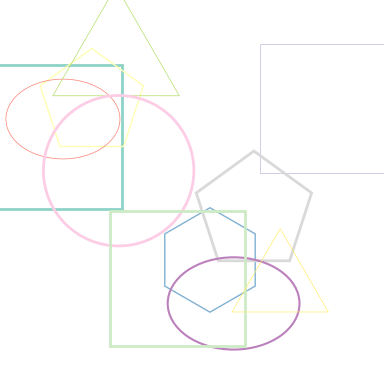[{"shape": "square", "thickness": 2, "radius": 0.93, "center": [0.131, 0.645]}, {"shape": "pentagon", "thickness": 1, "radius": 0.7, "center": [0.238, 0.733]}, {"shape": "square", "thickness": 0.5, "radius": 0.83, "center": [0.843, 0.718]}, {"shape": "oval", "thickness": 0.5, "radius": 0.74, "center": [0.163, 0.691]}, {"shape": "hexagon", "thickness": 1, "radius": 0.68, "center": [0.545, 0.325]}, {"shape": "triangle", "thickness": 0.5, "radius": 0.95, "center": [0.301, 0.846]}, {"shape": "circle", "thickness": 2, "radius": 0.98, "center": [0.308, 0.557]}, {"shape": "pentagon", "thickness": 2, "radius": 0.79, "center": [0.66, 0.45]}, {"shape": "oval", "thickness": 1.5, "radius": 0.86, "center": [0.607, 0.212]}, {"shape": "square", "thickness": 2, "radius": 0.87, "center": [0.461, 0.277]}, {"shape": "triangle", "thickness": 0.5, "radius": 0.72, "center": [0.728, 0.262]}]